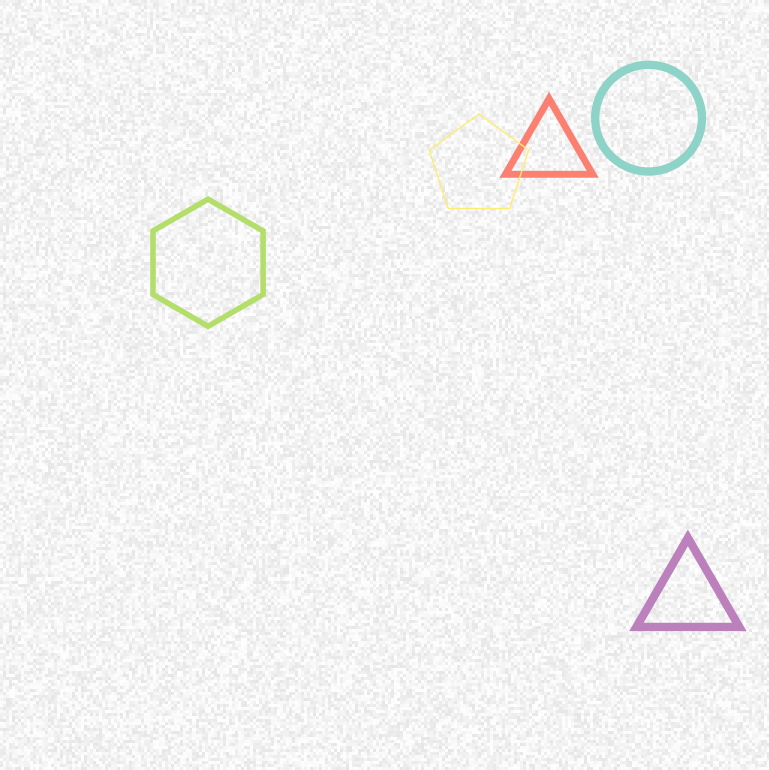[{"shape": "circle", "thickness": 3, "radius": 0.35, "center": [0.842, 0.847]}, {"shape": "triangle", "thickness": 2.5, "radius": 0.33, "center": [0.713, 0.806]}, {"shape": "hexagon", "thickness": 2, "radius": 0.41, "center": [0.27, 0.659]}, {"shape": "triangle", "thickness": 3, "radius": 0.39, "center": [0.893, 0.224]}, {"shape": "pentagon", "thickness": 0.5, "radius": 0.34, "center": [0.622, 0.784]}]